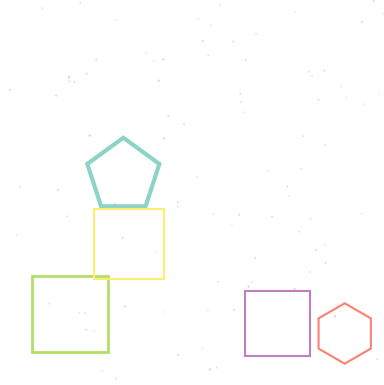[{"shape": "pentagon", "thickness": 3, "radius": 0.49, "center": [0.32, 0.544]}, {"shape": "hexagon", "thickness": 1.5, "radius": 0.39, "center": [0.895, 0.134]}, {"shape": "square", "thickness": 2, "radius": 0.49, "center": [0.182, 0.184]}, {"shape": "square", "thickness": 1.5, "radius": 0.42, "center": [0.721, 0.16]}, {"shape": "square", "thickness": 1.5, "radius": 0.46, "center": [0.335, 0.367]}]